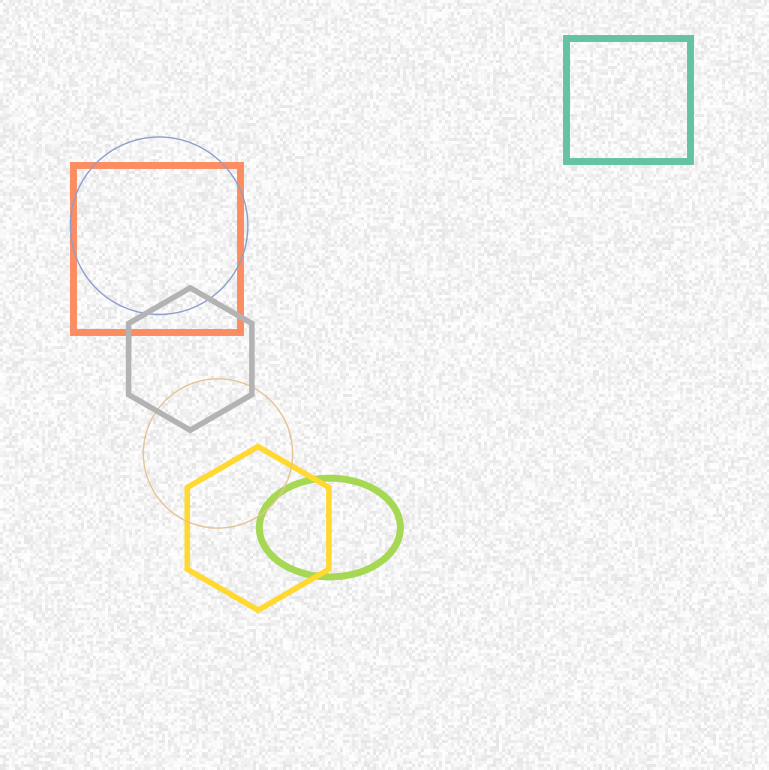[{"shape": "square", "thickness": 2.5, "radius": 0.4, "center": [0.815, 0.871]}, {"shape": "square", "thickness": 2.5, "radius": 0.54, "center": [0.203, 0.677]}, {"shape": "circle", "thickness": 0.5, "radius": 0.58, "center": [0.207, 0.707]}, {"shape": "oval", "thickness": 2.5, "radius": 0.46, "center": [0.428, 0.315]}, {"shape": "hexagon", "thickness": 2, "radius": 0.53, "center": [0.335, 0.314]}, {"shape": "circle", "thickness": 0.5, "radius": 0.48, "center": [0.283, 0.411]}, {"shape": "hexagon", "thickness": 2, "radius": 0.46, "center": [0.247, 0.534]}]